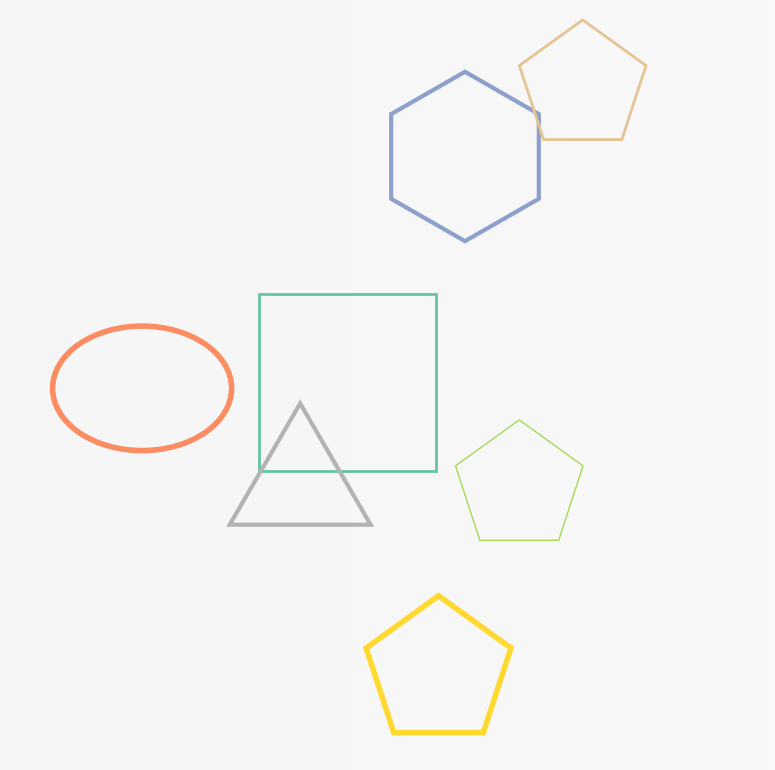[{"shape": "square", "thickness": 1, "radius": 0.57, "center": [0.449, 0.503]}, {"shape": "oval", "thickness": 2, "radius": 0.58, "center": [0.183, 0.496]}, {"shape": "hexagon", "thickness": 1.5, "radius": 0.55, "center": [0.6, 0.797]}, {"shape": "pentagon", "thickness": 0.5, "radius": 0.43, "center": [0.67, 0.368]}, {"shape": "pentagon", "thickness": 2, "radius": 0.49, "center": [0.566, 0.128]}, {"shape": "pentagon", "thickness": 1, "radius": 0.43, "center": [0.752, 0.888]}, {"shape": "triangle", "thickness": 1.5, "radius": 0.52, "center": [0.387, 0.371]}]